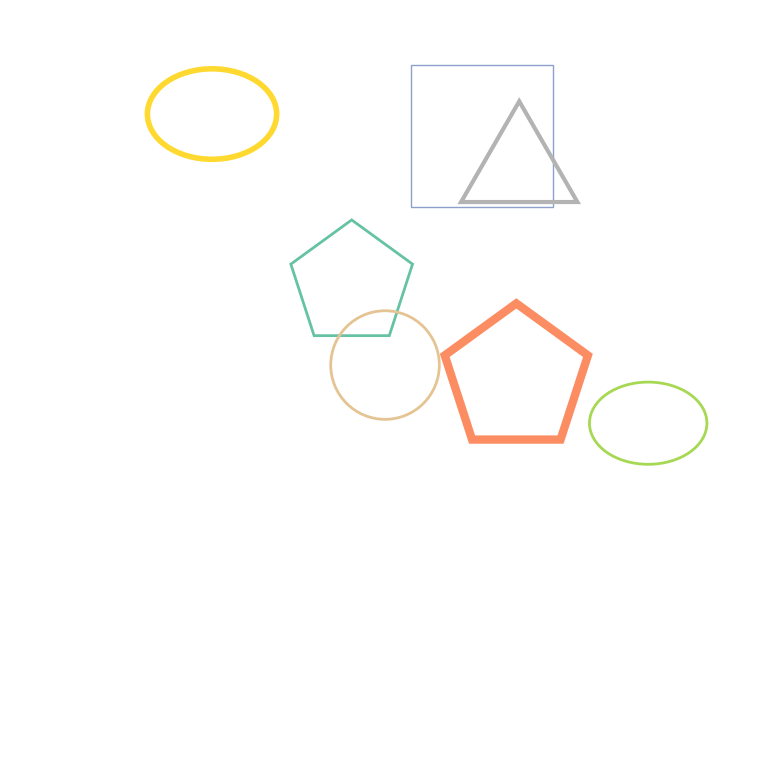[{"shape": "pentagon", "thickness": 1, "radius": 0.42, "center": [0.457, 0.631]}, {"shape": "pentagon", "thickness": 3, "radius": 0.49, "center": [0.671, 0.508]}, {"shape": "square", "thickness": 0.5, "radius": 0.46, "center": [0.626, 0.823]}, {"shape": "oval", "thickness": 1, "radius": 0.38, "center": [0.842, 0.45]}, {"shape": "oval", "thickness": 2, "radius": 0.42, "center": [0.275, 0.852]}, {"shape": "circle", "thickness": 1, "radius": 0.35, "center": [0.5, 0.526]}, {"shape": "triangle", "thickness": 1.5, "radius": 0.44, "center": [0.674, 0.781]}]